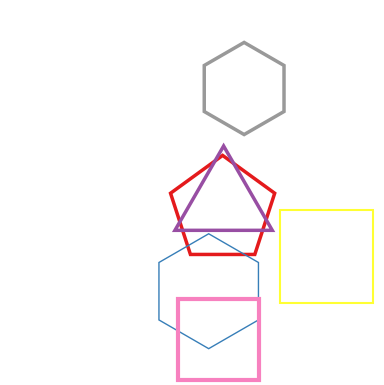[{"shape": "pentagon", "thickness": 2.5, "radius": 0.71, "center": [0.578, 0.454]}, {"shape": "hexagon", "thickness": 1, "radius": 0.75, "center": [0.542, 0.244]}, {"shape": "triangle", "thickness": 2.5, "radius": 0.73, "center": [0.581, 0.475]}, {"shape": "square", "thickness": 1.5, "radius": 0.6, "center": [0.847, 0.333]}, {"shape": "square", "thickness": 3, "radius": 0.53, "center": [0.567, 0.118]}, {"shape": "hexagon", "thickness": 2.5, "radius": 0.6, "center": [0.634, 0.77]}]